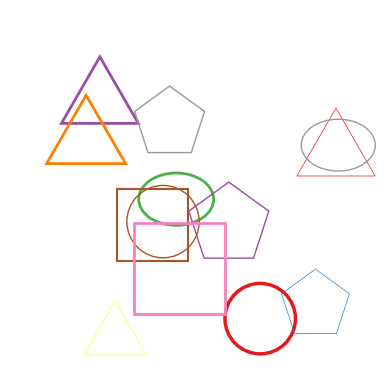[{"shape": "circle", "thickness": 2.5, "radius": 0.46, "center": [0.676, 0.172]}, {"shape": "triangle", "thickness": 0.5, "radius": 0.59, "center": [0.873, 0.602]}, {"shape": "pentagon", "thickness": 0.5, "radius": 0.46, "center": [0.819, 0.208]}, {"shape": "oval", "thickness": 2, "radius": 0.49, "center": [0.458, 0.483]}, {"shape": "triangle", "thickness": 2, "radius": 0.58, "center": [0.259, 0.737]}, {"shape": "pentagon", "thickness": 1, "radius": 0.55, "center": [0.594, 0.418]}, {"shape": "triangle", "thickness": 2, "radius": 0.59, "center": [0.224, 0.634]}, {"shape": "triangle", "thickness": 0.5, "radius": 0.47, "center": [0.299, 0.125]}, {"shape": "circle", "thickness": 1, "radius": 0.47, "center": [0.423, 0.424]}, {"shape": "square", "thickness": 1.5, "radius": 0.47, "center": [0.396, 0.415]}, {"shape": "square", "thickness": 2, "radius": 0.59, "center": [0.466, 0.303]}, {"shape": "oval", "thickness": 1, "radius": 0.48, "center": [0.879, 0.623]}, {"shape": "pentagon", "thickness": 1, "radius": 0.48, "center": [0.441, 0.681]}]